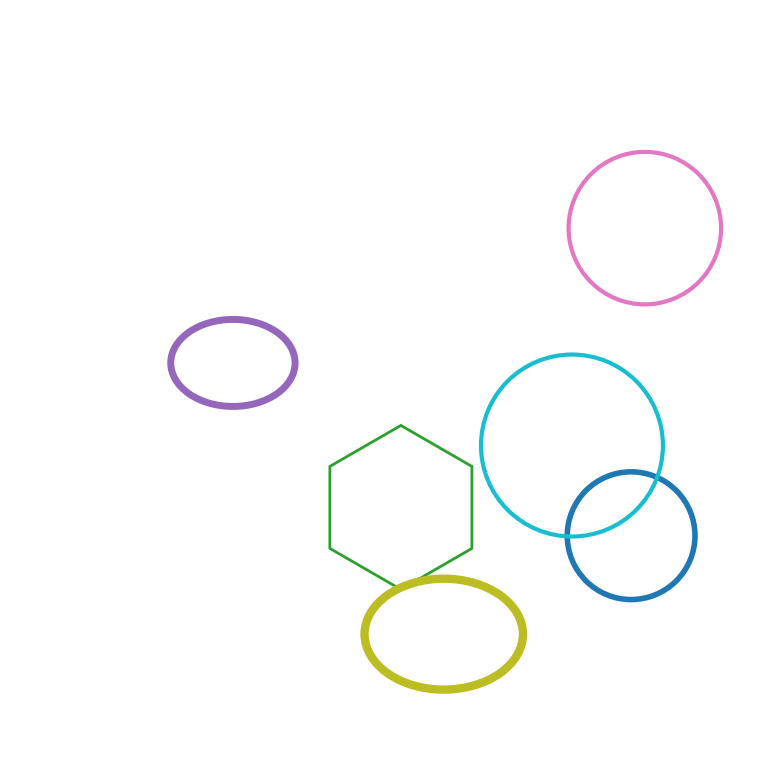[{"shape": "circle", "thickness": 2, "radius": 0.41, "center": [0.82, 0.304]}, {"shape": "hexagon", "thickness": 1, "radius": 0.53, "center": [0.521, 0.341]}, {"shape": "oval", "thickness": 2.5, "radius": 0.4, "center": [0.302, 0.529]}, {"shape": "circle", "thickness": 1.5, "radius": 0.5, "center": [0.837, 0.704]}, {"shape": "oval", "thickness": 3, "radius": 0.51, "center": [0.576, 0.176]}, {"shape": "circle", "thickness": 1.5, "radius": 0.59, "center": [0.743, 0.421]}]